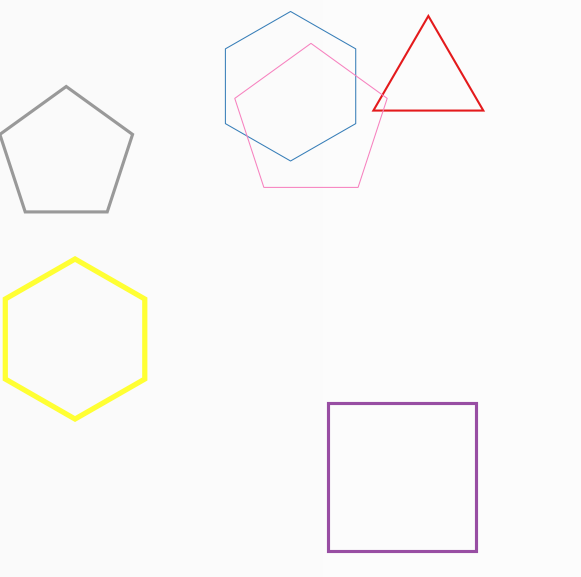[{"shape": "triangle", "thickness": 1, "radius": 0.55, "center": [0.737, 0.862]}, {"shape": "hexagon", "thickness": 0.5, "radius": 0.65, "center": [0.5, 0.85]}, {"shape": "square", "thickness": 1.5, "radius": 0.64, "center": [0.691, 0.173]}, {"shape": "hexagon", "thickness": 2.5, "radius": 0.69, "center": [0.129, 0.412]}, {"shape": "pentagon", "thickness": 0.5, "radius": 0.69, "center": [0.535, 0.786]}, {"shape": "pentagon", "thickness": 1.5, "radius": 0.6, "center": [0.114, 0.729]}]